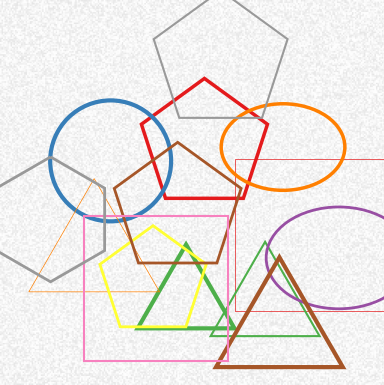[{"shape": "pentagon", "thickness": 2.5, "radius": 0.86, "center": [0.531, 0.624]}, {"shape": "square", "thickness": 0.5, "radius": 0.99, "center": [0.807, 0.389]}, {"shape": "circle", "thickness": 3, "radius": 0.79, "center": [0.287, 0.582]}, {"shape": "triangle", "thickness": 1.5, "radius": 0.82, "center": [0.689, 0.209]}, {"shape": "triangle", "thickness": 3, "radius": 0.73, "center": [0.483, 0.22]}, {"shape": "oval", "thickness": 2, "radius": 0.94, "center": [0.88, 0.33]}, {"shape": "oval", "thickness": 2.5, "radius": 0.8, "center": [0.735, 0.618]}, {"shape": "triangle", "thickness": 0.5, "radius": 0.98, "center": [0.245, 0.34]}, {"shape": "pentagon", "thickness": 2, "radius": 0.73, "center": [0.398, 0.269]}, {"shape": "triangle", "thickness": 3, "radius": 0.95, "center": [0.726, 0.142]}, {"shape": "pentagon", "thickness": 2, "radius": 0.87, "center": [0.462, 0.457]}, {"shape": "square", "thickness": 1.5, "radius": 0.94, "center": [0.405, 0.251]}, {"shape": "hexagon", "thickness": 2, "radius": 0.81, "center": [0.131, 0.43]}, {"shape": "pentagon", "thickness": 1.5, "radius": 0.91, "center": [0.573, 0.842]}]